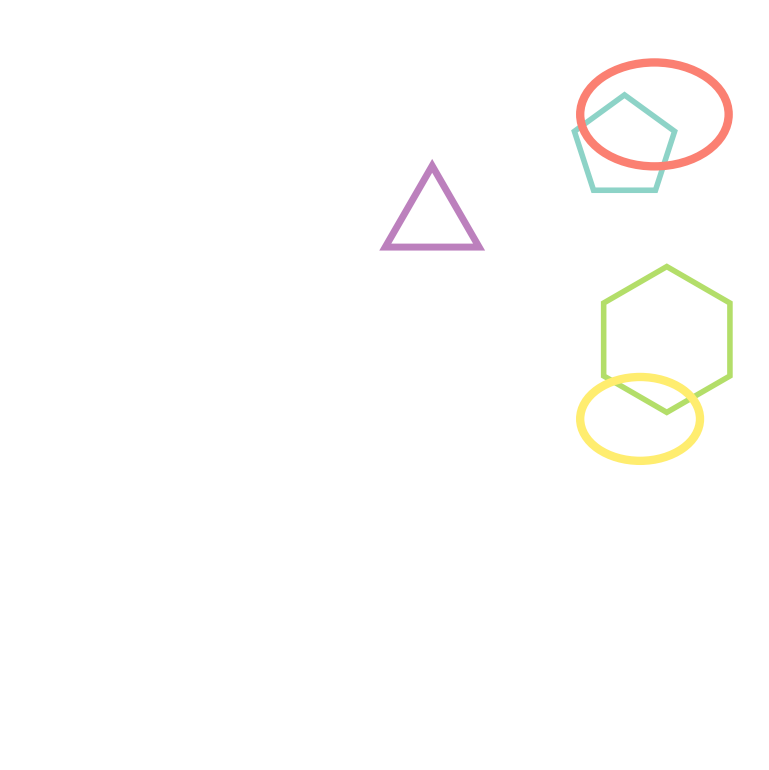[{"shape": "pentagon", "thickness": 2, "radius": 0.34, "center": [0.811, 0.808]}, {"shape": "oval", "thickness": 3, "radius": 0.48, "center": [0.85, 0.851]}, {"shape": "hexagon", "thickness": 2, "radius": 0.47, "center": [0.866, 0.559]}, {"shape": "triangle", "thickness": 2.5, "radius": 0.35, "center": [0.561, 0.714]}, {"shape": "oval", "thickness": 3, "radius": 0.39, "center": [0.831, 0.456]}]